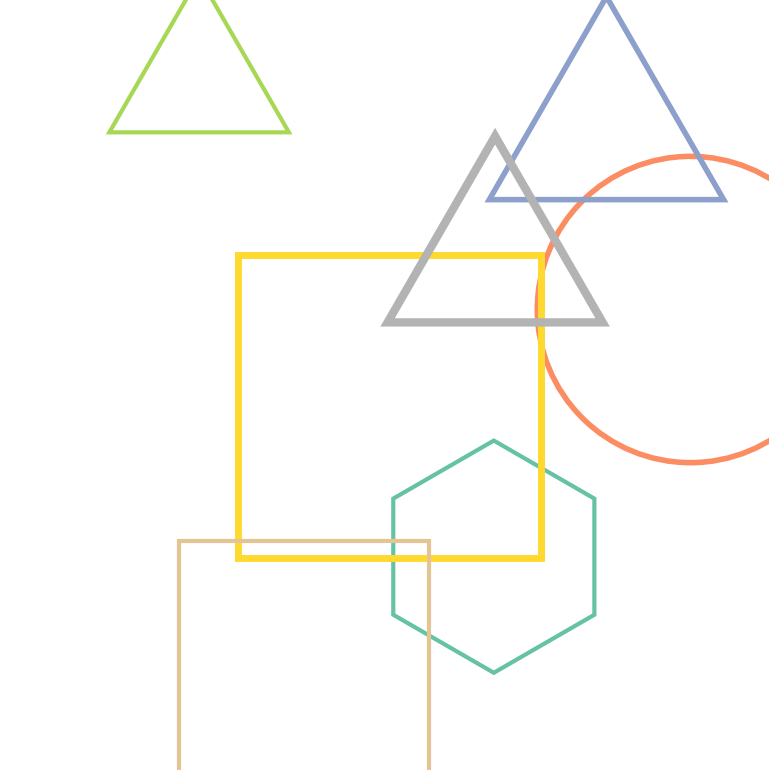[{"shape": "hexagon", "thickness": 1.5, "radius": 0.75, "center": [0.641, 0.277]}, {"shape": "circle", "thickness": 2, "radius": 0.99, "center": [0.897, 0.598]}, {"shape": "triangle", "thickness": 2, "radius": 0.88, "center": [0.788, 0.829]}, {"shape": "triangle", "thickness": 1.5, "radius": 0.67, "center": [0.259, 0.895]}, {"shape": "square", "thickness": 2.5, "radius": 0.98, "center": [0.506, 0.472]}, {"shape": "square", "thickness": 1.5, "radius": 0.81, "center": [0.395, 0.134]}, {"shape": "triangle", "thickness": 3, "radius": 0.81, "center": [0.643, 0.662]}]